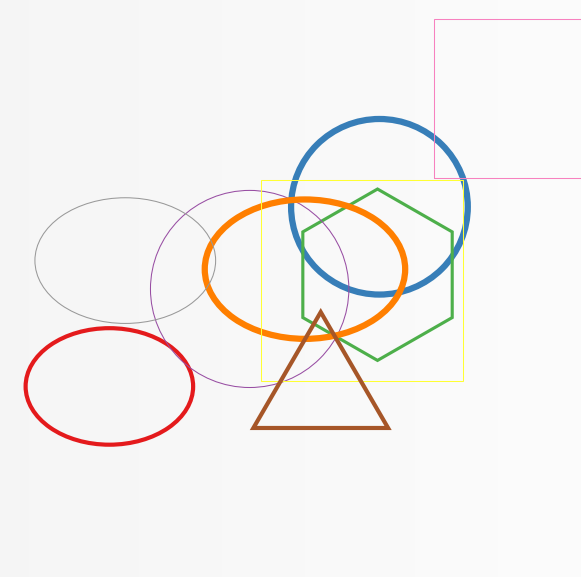[{"shape": "oval", "thickness": 2, "radius": 0.72, "center": [0.188, 0.33]}, {"shape": "circle", "thickness": 3, "radius": 0.76, "center": [0.653, 0.641]}, {"shape": "hexagon", "thickness": 1.5, "radius": 0.74, "center": [0.649, 0.523]}, {"shape": "circle", "thickness": 0.5, "radius": 0.85, "center": [0.43, 0.499]}, {"shape": "oval", "thickness": 3, "radius": 0.86, "center": [0.525, 0.533]}, {"shape": "square", "thickness": 0.5, "radius": 0.87, "center": [0.623, 0.514]}, {"shape": "triangle", "thickness": 2, "radius": 0.67, "center": [0.552, 0.325]}, {"shape": "square", "thickness": 0.5, "radius": 0.69, "center": [0.884, 0.829]}, {"shape": "oval", "thickness": 0.5, "radius": 0.78, "center": [0.216, 0.548]}]